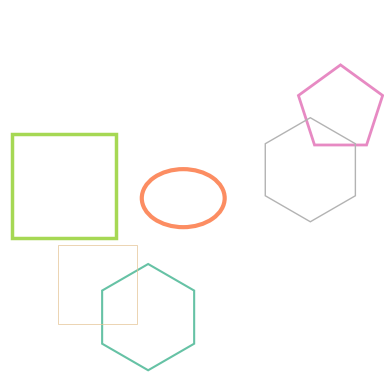[{"shape": "hexagon", "thickness": 1.5, "radius": 0.69, "center": [0.385, 0.176]}, {"shape": "oval", "thickness": 3, "radius": 0.54, "center": [0.476, 0.485]}, {"shape": "pentagon", "thickness": 2, "radius": 0.57, "center": [0.885, 0.716]}, {"shape": "square", "thickness": 2.5, "radius": 0.67, "center": [0.166, 0.518]}, {"shape": "square", "thickness": 0.5, "radius": 0.51, "center": [0.254, 0.261]}, {"shape": "hexagon", "thickness": 1, "radius": 0.68, "center": [0.806, 0.559]}]